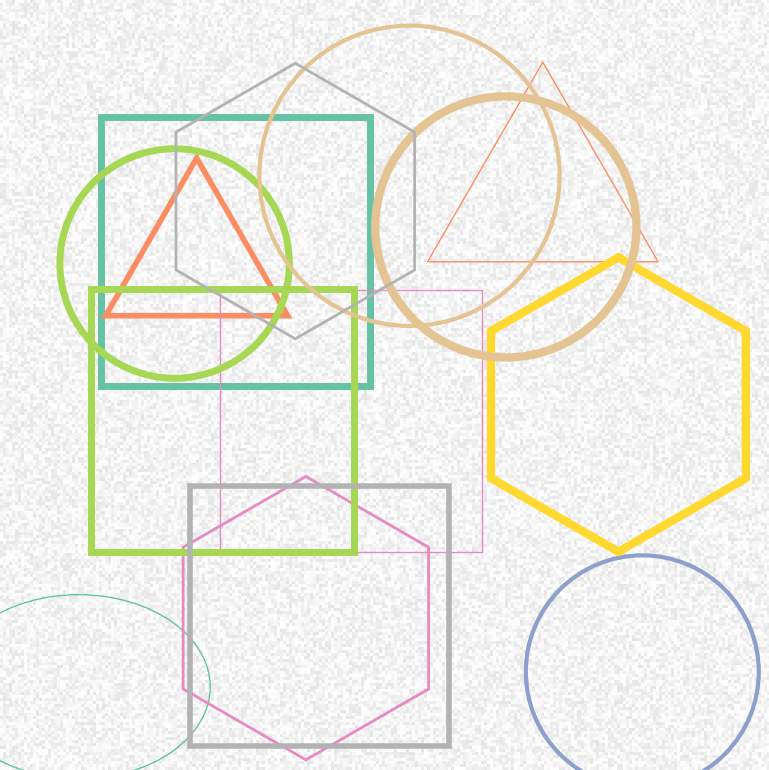[{"shape": "oval", "thickness": 0.5, "radius": 0.85, "center": [0.102, 0.108]}, {"shape": "square", "thickness": 2.5, "radius": 0.87, "center": [0.305, 0.673]}, {"shape": "triangle", "thickness": 0.5, "radius": 0.86, "center": [0.705, 0.746]}, {"shape": "triangle", "thickness": 2, "radius": 0.68, "center": [0.255, 0.658]}, {"shape": "circle", "thickness": 1.5, "radius": 0.76, "center": [0.834, 0.127]}, {"shape": "square", "thickness": 0.5, "radius": 0.85, "center": [0.456, 0.453]}, {"shape": "hexagon", "thickness": 1, "radius": 0.92, "center": [0.397, 0.197]}, {"shape": "square", "thickness": 2.5, "radius": 0.85, "center": [0.289, 0.454]}, {"shape": "circle", "thickness": 2.5, "radius": 0.75, "center": [0.227, 0.658]}, {"shape": "hexagon", "thickness": 3, "radius": 0.96, "center": [0.803, 0.475]}, {"shape": "circle", "thickness": 3, "radius": 0.85, "center": [0.657, 0.705]}, {"shape": "circle", "thickness": 1.5, "radius": 0.97, "center": [0.532, 0.772]}, {"shape": "hexagon", "thickness": 1, "radius": 0.89, "center": [0.384, 0.739]}, {"shape": "square", "thickness": 2, "radius": 0.84, "center": [0.415, 0.2]}]